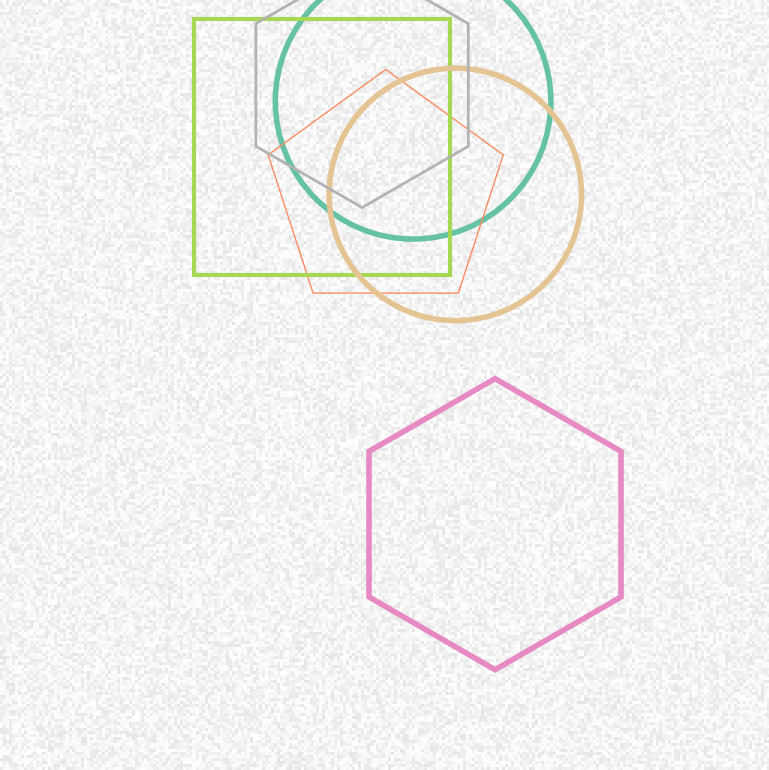[{"shape": "circle", "thickness": 2, "radius": 0.89, "center": [0.537, 0.868]}, {"shape": "pentagon", "thickness": 0.5, "radius": 0.8, "center": [0.501, 0.749]}, {"shape": "hexagon", "thickness": 2, "radius": 0.94, "center": [0.643, 0.319]}, {"shape": "square", "thickness": 1.5, "radius": 0.83, "center": [0.418, 0.809]}, {"shape": "circle", "thickness": 2, "radius": 0.82, "center": [0.591, 0.747]}, {"shape": "hexagon", "thickness": 1, "radius": 0.8, "center": [0.47, 0.89]}]